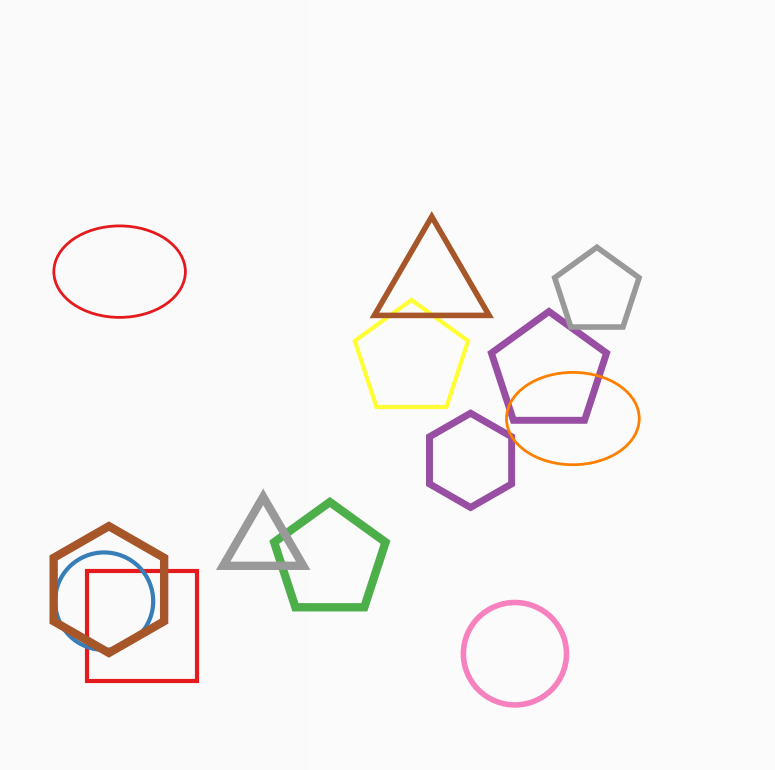[{"shape": "oval", "thickness": 1, "radius": 0.42, "center": [0.154, 0.647]}, {"shape": "square", "thickness": 1.5, "radius": 0.36, "center": [0.183, 0.187]}, {"shape": "circle", "thickness": 1.5, "radius": 0.32, "center": [0.134, 0.219]}, {"shape": "pentagon", "thickness": 3, "radius": 0.38, "center": [0.426, 0.272]}, {"shape": "pentagon", "thickness": 2.5, "radius": 0.39, "center": [0.708, 0.517]}, {"shape": "hexagon", "thickness": 2.5, "radius": 0.31, "center": [0.607, 0.402]}, {"shape": "oval", "thickness": 1, "radius": 0.43, "center": [0.739, 0.456]}, {"shape": "pentagon", "thickness": 1.5, "radius": 0.38, "center": [0.531, 0.534]}, {"shape": "triangle", "thickness": 2, "radius": 0.43, "center": [0.557, 0.633]}, {"shape": "hexagon", "thickness": 3, "radius": 0.41, "center": [0.141, 0.234]}, {"shape": "circle", "thickness": 2, "radius": 0.33, "center": [0.664, 0.151]}, {"shape": "triangle", "thickness": 3, "radius": 0.3, "center": [0.34, 0.295]}, {"shape": "pentagon", "thickness": 2, "radius": 0.29, "center": [0.77, 0.622]}]